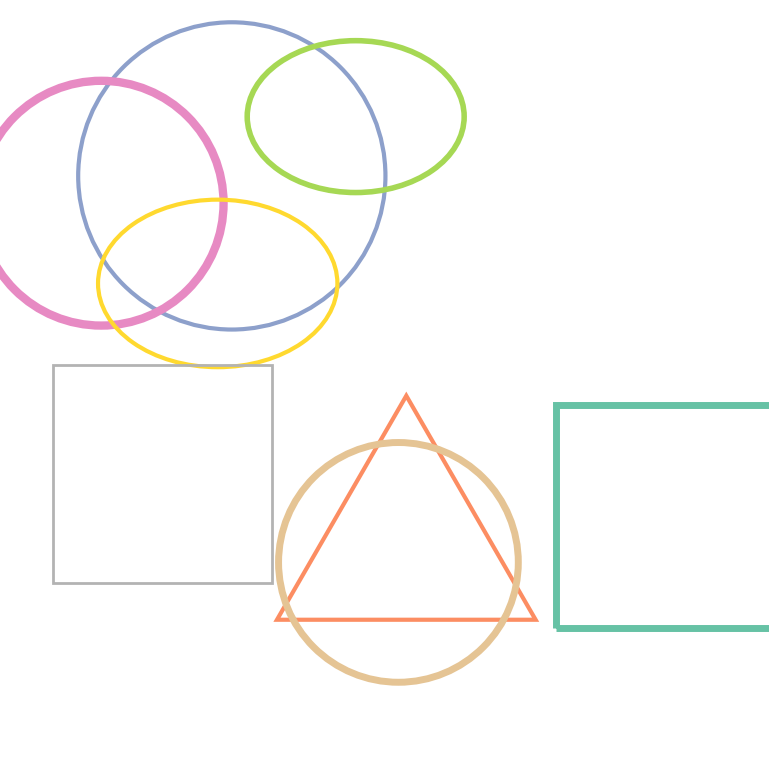[{"shape": "square", "thickness": 2.5, "radius": 0.72, "center": [0.867, 0.329]}, {"shape": "triangle", "thickness": 1.5, "radius": 0.97, "center": [0.528, 0.292]}, {"shape": "circle", "thickness": 1.5, "radius": 1.0, "center": [0.301, 0.772]}, {"shape": "circle", "thickness": 3, "radius": 0.79, "center": [0.131, 0.736]}, {"shape": "oval", "thickness": 2, "radius": 0.7, "center": [0.462, 0.849]}, {"shape": "oval", "thickness": 1.5, "radius": 0.78, "center": [0.283, 0.632]}, {"shape": "circle", "thickness": 2.5, "radius": 0.78, "center": [0.517, 0.27]}, {"shape": "square", "thickness": 1, "radius": 0.71, "center": [0.211, 0.384]}]